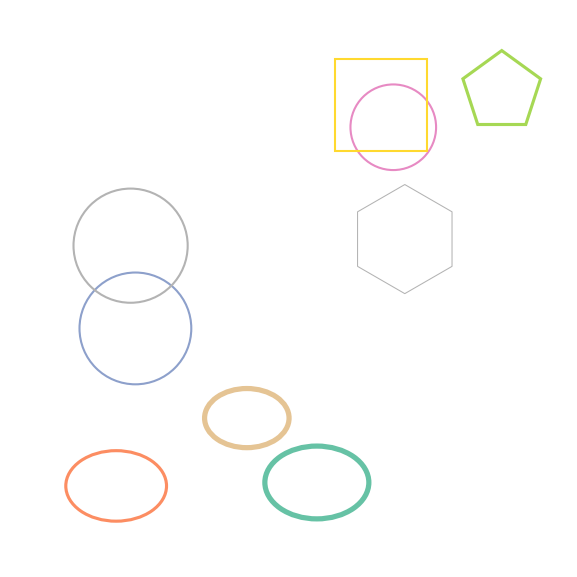[{"shape": "oval", "thickness": 2.5, "radius": 0.45, "center": [0.549, 0.164]}, {"shape": "oval", "thickness": 1.5, "radius": 0.44, "center": [0.201, 0.158]}, {"shape": "circle", "thickness": 1, "radius": 0.48, "center": [0.234, 0.43]}, {"shape": "circle", "thickness": 1, "radius": 0.37, "center": [0.681, 0.779]}, {"shape": "pentagon", "thickness": 1.5, "radius": 0.35, "center": [0.869, 0.841]}, {"shape": "square", "thickness": 1, "radius": 0.4, "center": [0.659, 0.817]}, {"shape": "oval", "thickness": 2.5, "radius": 0.37, "center": [0.427, 0.275]}, {"shape": "hexagon", "thickness": 0.5, "radius": 0.47, "center": [0.701, 0.585]}, {"shape": "circle", "thickness": 1, "radius": 0.49, "center": [0.226, 0.574]}]